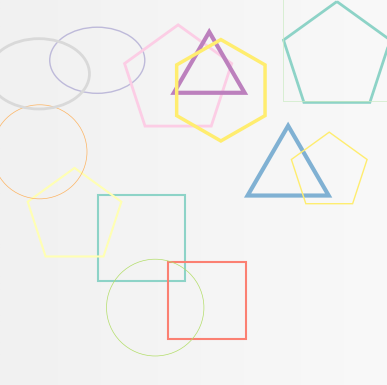[{"shape": "square", "thickness": 1.5, "radius": 0.56, "center": [0.365, 0.382]}, {"shape": "pentagon", "thickness": 2, "radius": 0.72, "center": [0.869, 0.851]}, {"shape": "pentagon", "thickness": 1.5, "radius": 0.64, "center": [0.192, 0.437]}, {"shape": "oval", "thickness": 1, "radius": 0.61, "center": [0.251, 0.843]}, {"shape": "square", "thickness": 1.5, "radius": 0.5, "center": [0.533, 0.219]}, {"shape": "triangle", "thickness": 3, "radius": 0.6, "center": [0.744, 0.553]}, {"shape": "circle", "thickness": 0.5, "radius": 0.61, "center": [0.102, 0.606]}, {"shape": "circle", "thickness": 0.5, "radius": 0.63, "center": [0.401, 0.201]}, {"shape": "pentagon", "thickness": 2, "radius": 0.73, "center": [0.46, 0.79]}, {"shape": "oval", "thickness": 2, "radius": 0.65, "center": [0.1, 0.808]}, {"shape": "triangle", "thickness": 3, "radius": 0.53, "center": [0.54, 0.812]}, {"shape": "square", "thickness": 0.5, "radius": 0.71, "center": [0.873, 0.878]}, {"shape": "hexagon", "thickness": 2.5, "radius": 0.66, "center": [0.57, 0.766]}, {"shape": "pentagon", "thickness": 1, "radius": 0.51, "center": [0.85, 0.554]}]